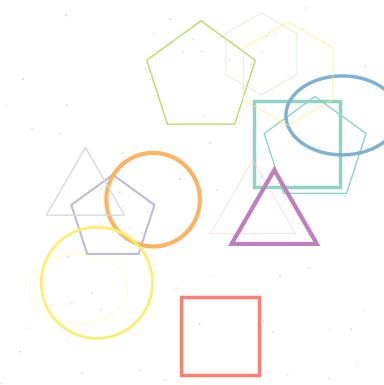[{"shape": "pentagon", "thickness": 1, "radius": 0.7, "center": [0.818, 0.61]}, {"shape": "square", "thickness": 2.5, "radius": 0.56, "center": [0.772, 0.626]}, {"shape": "oval", "thickness": 0.5, "radius": 0.64, "center": [0.203, 0.25]}, {"shape": "pentagon", "thickness": 1.5, "radius": 0.57, "center": [0.293, 0.432]}, {"shape": "square", "thickness": 2.5, "radius": 0.51, "center": [0.572, 0.127]}, {"shape": "oval", "thickness": 2.5, "radius": 0.73, "center": [0.889, 0.7]}, {"shape": "circle", "thickness": 3, "radius": 0.61, "center": [0.398, 0.481]}, {"shape": "pentagon", "thickness": 1, "radius": 0.74, "center": [0.522, 0.798]}, {"shape": "triangle", "thickness": 0.5, "radius": 0.64, "center": [0.657, 0.457]}, {"shape": "triangle", "thickness": 1, "radius": 0.59, "center": [0.222, 0.5]}, {"shape": "triangle", "thickness": 3, "radius": 0.64, "center": [0.712, 0.43]}, {"shape": "hexagon", "thickness": 0.5, "radius": 0.53, "center": [0.679, 0.86]}, {"shape": "hexagon", "thickness": 0.5, "radius": 0.67, "center": [0.749, 0.809]}, {"shape": "circle", "thickness": 2, "radius": 0.72, "center": [0.252, 0.266]}]